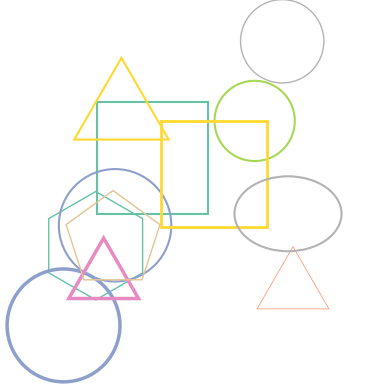[{"shape": "hexagon", "thickness": 1, "radius": 0.7, "center": [0.249, 0.362]}, {"shape": "square", "thickness": 1.5, "radius": 0.72, "center": [0.397, 0.589]}, {"shape": "triangle", "thickness": 0.5, "radius": 0.54, "center": [0.761, 0.252]}, {"shape": "circle", "thickness": 2.5, "radius": 0.73, "center": [0.165, 0.155]}, {"shape": "circle", "thickness": 1.5, "radius": 0.73, "center": [0.299, 0.415]}, {"shape": "triangle", "thickness": 2.5, "radius": 0.52, "center": [0.269, 0.277]}, {"shape": "circle", "thickness": 1.5, "radius": 0.52, "center": [0.661, 0.686]}, {"shape": "triangle", "thickness": 1.5, "radius": 0.71, "center": [0.315, 0.708]}, {"shape": "square", "thickness": 2, "radius": 0.69, "center": [0.556, 0.548]}, {"shape": "pentagon", "thickness": 1, "radius": 0.64, "center": [0.294, 0.377]}, {"shape": "oval", "thickness": 1.5, "radius": 0.7, "center": [0.748, 0.445]}, {"shape": "circle", "thickness": 1, "radius": 0.54, "center": [0.733, 0.893]}]